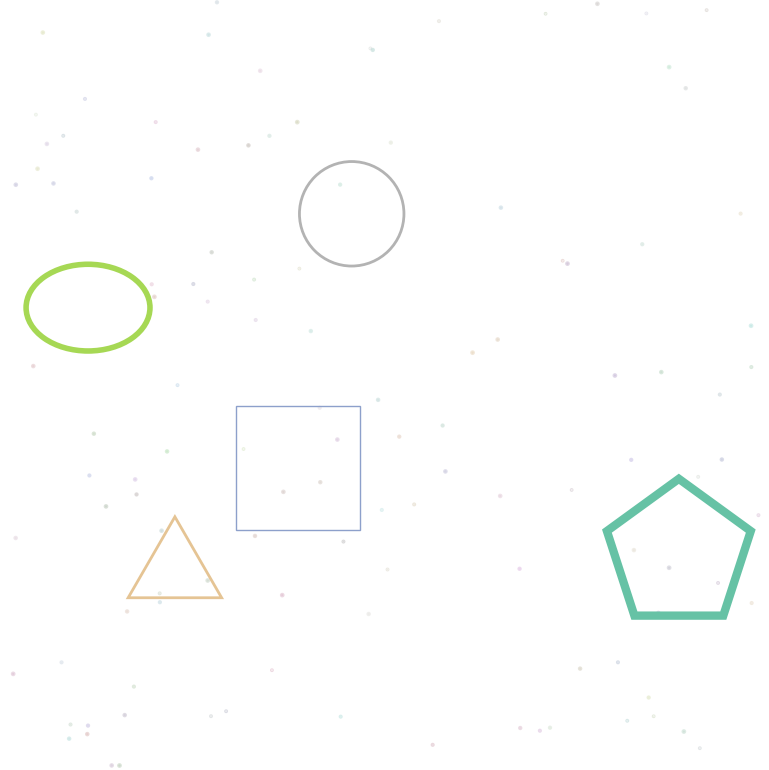[{"shape": "pentagon", "thickness": 3, "radius": 0.49, "center": [0.882, 0.28]}, {"shape": "square", "thickness": 0.5, "radius": 0.4, "center": [0.387, 0.393]}, {"shape": "oval", "thickness": 2, "radius": 0.4, "center": [0.114, 0.6]}, {"shape": "triangle", "thickness": 1, "radius": 0.35, "center": [0.227, 0.259]}, {"shape": "circle", "thickness": 1, "radius": 0.34, "center": [0.457, 0.722]}]